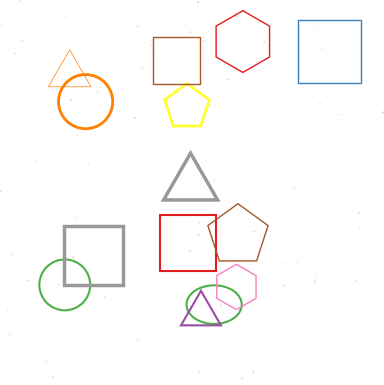[{"shape": "hexagon", "thickness": 1, "radius": 0.4, "center": [0.631, 0.892]}, {"shape": "square", "thickness": 1.5, "radius": 0.36, "center": [0.488, 0.368]}, {"shape": "square", "thickness": 1, "radius": 0.41, "center": [0.856, 0.866]}, {"shape": "oval", "thickness": 1.5, "radius": 0.36, "center": [0.556, 0.209]}, {"shape": "circle", "thickness": 1.5, "radius": 0.33, "center": [0.168, 0.26]}, {"shape": "triangle", "thickness": 1.5, "radius": 0.3, "center": [0.522, 0.185]}, {"shape": "triangle", "thickness": 0.5, "radius": 0.32, "center": [0.181, 0.807]}, {"shape": "circle", "thickness": 2, "radius": 0.35, "center": [0.222, 0.736]}, {"shape": "pentagon", "thickness": 2, "radius": 0.3, "center": [0.486, 0.722]}, {"shape": "square", "thickness": 1, "radius": 0.3, "center": [0.459, 0.842]}, {"shape": "pentagon", "thickness": 1, "radius": 0.41, "center": [0.618, 0.389]}, {"shape": "hexagon", "thickness": 1, "radius": 0.29, "center": [0.614, 0.255]}, {"shape": "square", "thickness": 2.5, "radius": 0.38, "center": [0.243, 0.336]}, {"shape": "triangle", "thickness": 2.5, "radius": 0.4, "center": [0.495, 0.521]}]